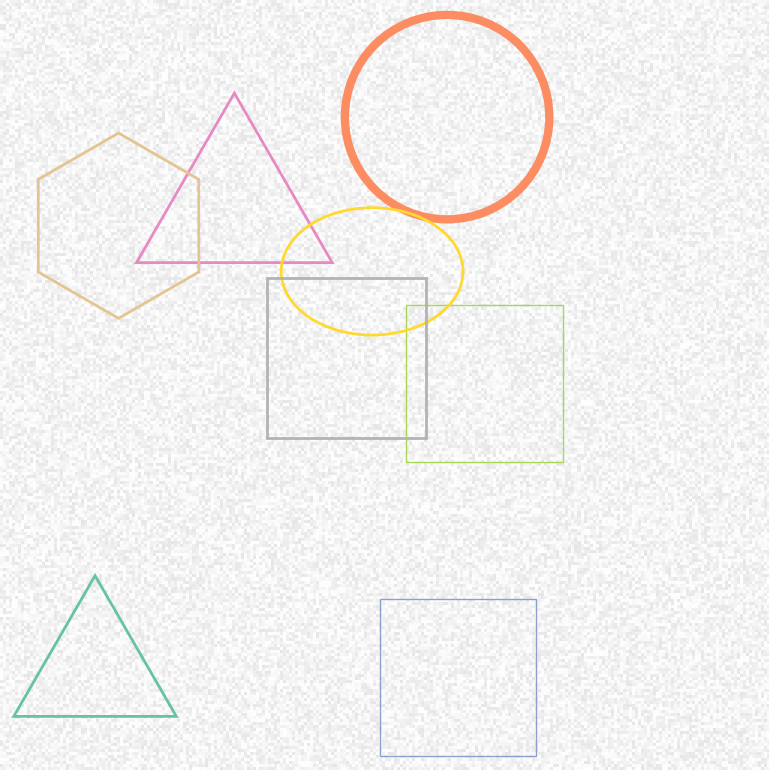[{"shape": "triangle", "thickness": 1, "radius": 0.61, "center": [0.123, 0.131]}, {"shape": "circle", "thickness": 3, "radius": 0.66, "center": [0.581, 0.848]}, {"shape": "square", "thickness": 0.5, "radius": 0.51, "center": [0.595, 0.12]}, {"shape": "triangle", "thickness": 1, "radius": 0.73, "center": [0.304, 0.732]}, {"shape": "square", "thickness": 0.5, "radius": 0.51, "center": [0.629, 0.503]}, {"shape": "oval", "thickness": 1, "radius": 0.59, "center": [0.483, 0.648]}, {"shape": "hexagon", "thickness": 1, "radius": 0.6, "center": [0.154, 0.707]}, {"shape": "square", "thickness": 1, "radius": 0.52, "center": [0.45, 0.535]}]